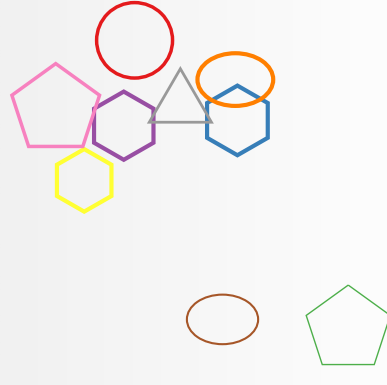[{"shape": "circle", "thickness": 2.5, "radius": 0.49, "center": [0.347, 0.895]}, {"shape": "hexagon", "thickness": 3, "radius": 0.45, "center": [0.613, 0.687]}, {"shape": "pentagon", "thickness": 1, "radius": 0.57, "center": [0.899, 0.145]}, {"shape": "hexagon", "thickness": 3, "radius": 0.44, "center": [0.319, 0.674]}, {"shape": "oval", "thickness": 3, "radius": 0.49, "center": [0.607, 0.793]}, {"shape": "hexagon", "thickness": 3, "radius": 0.41, "center": [0.217, 0.532]}, {"shape": "oval", "thickness": 1.5, "radius": 0.46, "center": [0.574, 0.17]}, {"shape": "pentagon", "thickness": 2.5, "radius": 0.59, "center": [0.144, 0.716]}, {"shape": "triangle", "thickness": 2, "radius": 0.46, "center": [0.465, 0.729]}]